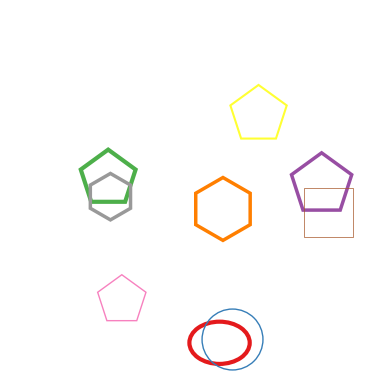[{"shape": "oval", "thickness": 3, "radius": 0.39, "center": [0.57, 0.11]}, {"shape": "circle", "thickness": 1, "radius": 0.4, "center": [0.604, 0.118]}, {"shape": "pentagon", "thickness": 3, "radius": 0.37, "center": [0.281, 0.536]}, {"shape": "pentagon", "thickness": 2.5, "radius": 0.41, "center": [0.835, 0.521]}, {"shape": "hexagon", "thickness": 2.5, "radius": 0.41, "center": [0.579, 0.457]}, {"shape": "pentagon", "thickness": 1.5, "radius": 0.38, "center": [0.672, 0.702]}, {"shape": "square", "thickness": 0.5, "radius": 0.31, "center": [0.853, 0.448]}, {"shape": "pentagon", "thickness": 1, "radius": 0.33, "center": [0.316, 0.22]}, {"shape": "hexagon", "thickness": 2.5, "radius": 0.3, "center": [0.287, 0.489]}]